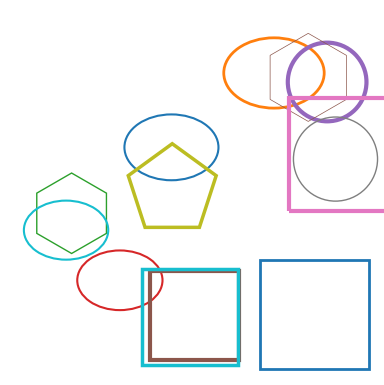[{"shape": "square", "thickness": 2, "radius": 0.71, "center": [0.817, 0.182]}, {"shape": "oval", "thickness": 1.5, "radius": 0.61, "center": [0.445, 0.617]}, {"shape": "oval", "thickness": 2, "radius": 0.65, "center": [0.712, 0.81]}, {"shape": "hexagon", "thickness": 1, "radius": 0.52, "center": [0.186, 0.446]}, {"shape": "oval", "thickness": 1.5, "radius": 0.55, "center": [0.311, 0.272]}, {"shape": "circle", "thickness": 3, "radius": 0.51, "center": [0.85, 0.787]}, {"shape": "hexagon", "thickness": 0.5, "radius": 0.57, "center": [0.801, 0.799]}, {"shape": "square", "thickness": 3, "radius": 0.58, "center": [0.505, 0.181]}, {"shape": "square", "thickness": 3, "radius": 0.74, "center": [0.897, 0.599]}, {"shape": "circle", "thickness": 1, "radius": 0.55, "center": [0.871, 0.587]}, {"shape": "pentagon", "thickness": 2.5, "radius": 0.6, "center": [0.447, 0.507]}, {"shape": "square", "thickness": 2.5, "radius": 0.62, "center": [0.494, 0.176]}, {"shape": "oval", "thickness": 1.5, "radius": 0.55, "center": [0.172, 0.402]}]